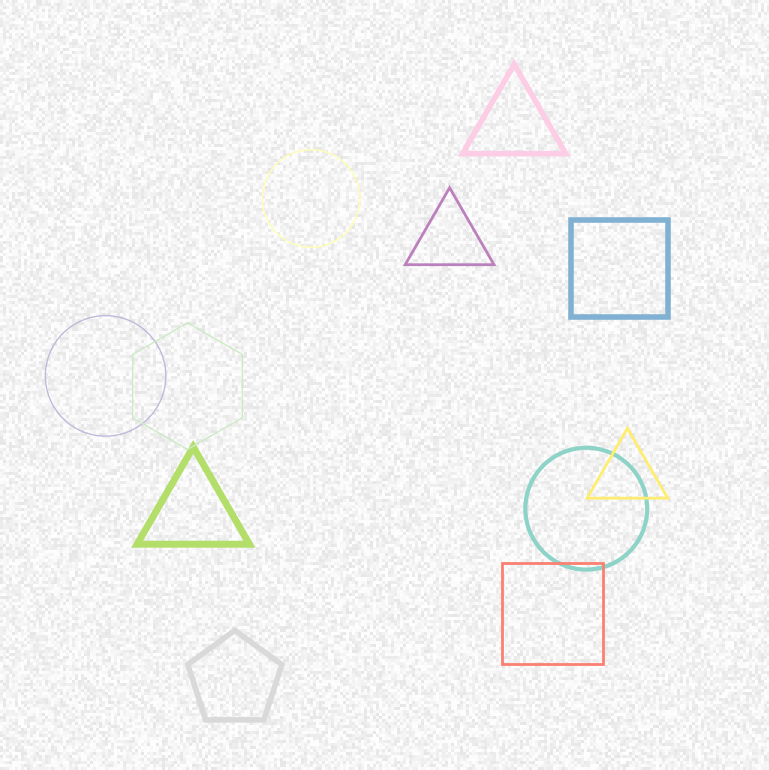[{"shape": "circle", "thickness": 1.5, "radius": 0.4, "center": [0.761, 0.339]}, {"shape": "circle", "thickness": 0.5, "radius": 0.32, "center": [0.404, 0.742]}, {"shape": "circle", "thickness": 0.5, "radius": 0.39, "center": [0.137, 0.512]}, {"shape": "square", "thickness": 1, "radius": 0.33, "center": [0.717, 0.204]}, {"shape": "square", "thickness": 2, "radius": 0.31, "center": [0.804, 0.652]}, {"shape": "triangle", "thickness": 2.5, "radius": 0.42, "center": [0.251, 0.335]}, {"shape": "triangle", "thickness": 2, "radius": 0.39, "center": [0.668, 0.839]}, {"shape": "pentagon", "thickness": 2, "radius": 0.32, "center": [0.305, 0.117]}, {"shape": "triangle", "thickness": 1, "radius": 0.33, "center": [0.584, 0.69]}, {"shape": "hexagon", "thickness": 0.5, "radius": 0.41, "center": [0.244, 0.498]}, {"shape": "triangle", "thickness": 1, "radius": 0.3, "center": [0.815, 0.383]}]